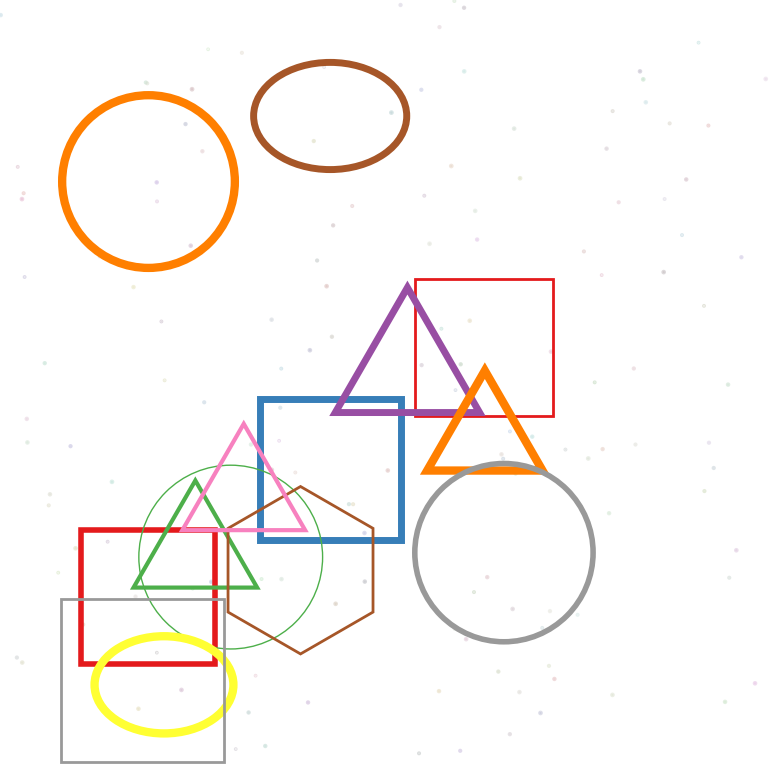[{"shape": "square", "thickness": 1, "radius": 0.45, "center": [0.628, 0.549]}, {"shape": "square", "thickness": 2, "radius": 0.44, "center": [0.192, 0.224]}, {"shape": "square", "thickness": 2.5, "radius": 0.46, "center": [0.43, 0.39]}, {"shape": "triangle", "thickness": 1.5, "radius": 0.46, "center": [0.254, 0.283]}, {"shape": "circle", "thickness": 0.5, "radius": 0.6, "center": [0.3, 0.277]}, {"shape": "triangle", "thickness": 2.5, "radius": 0.54, "center": [0.529, 0.518]}, {"shape": "triangle", "thickness": 3, "radius": 0.43, "center": [0.63, 0.432]}, {"shape": "circle", "thickness": 3, "radius": 0.56, "center": [0.193, 0.764]}, {"shape": "oval", "thickness": 3, "radius": 0.45, "center": [0.213, 0.111]}, {"shape": "hexagon", "thickness": 1, "radius": 0.54, "center": [0.39, 0.259]}, {"shape": "oval", "thickness": 2.5, "radius": 0.5, "center": [0.429, 0.849]}, {"shape": "triangle", "thickness": 1.5, "radius": 0.46, "center": [0.317, 0.358]}, {"shape": "circle", "thickness": 2, "radius": 0.58, "center": [0.654, 0.282]}, {"shape": "square", "thickness": 1, "radius": 0.53, "center": [0.185, 0.116]}]